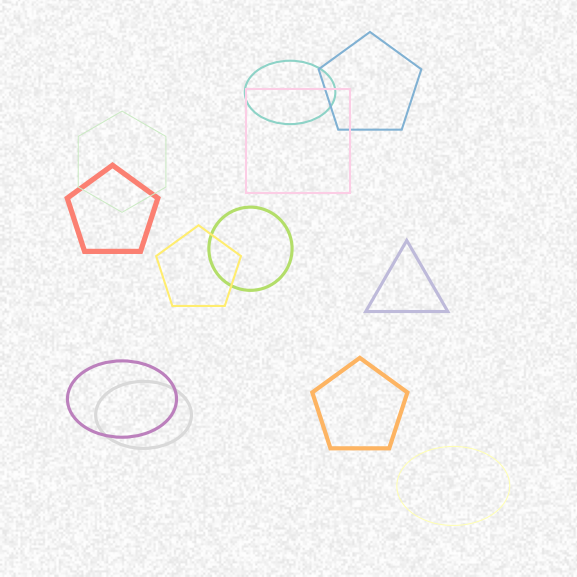[{"shape": "oval", "thickness": 1, "radius": 0.39, "center": [0.502, 0.839]}, {"shape": "oval", "thickness": 0.5, "radius": 0.49, "center": [0.785, 0.158]}, {"shape": "triangle", "thickness": 1.5, "radius": 0.41, "center": [0.704, 0.501]}, {"shape": "pentagon", "thickness": 2.5, "radius": 0.41, "center": [0.195, 0.631]}, {"shape": "pentagon", "thickness": 1, "radius": 0.47, "center": [0.641, 0.85]}, {"shape": "pentagon", "thickness": 2, "radius": 0.43, "center": [0.623, 0.293]}, {"shape": "circle", "thickness": 1.5, "radius": 0.36, "center": [0.434, 0.568]}, {"shape": "square", "thickness": 1, "radius": 0.45, "center": [0.516, 0.754]}, {"shape": "oval", "thickness": 1.5, "radius": 0.41, "center": [0.249, 0.281]}, {"shape": "oval", "thickness": 1.5, "radius": 0.47, "center": [0.211, 0.308]}, {"shape": "hexagon", "thickness": 0.5, "radius": 0.44, "center": [0.211, 0.719]}, {"shape": "pentagon", "thickness": 1, "radius": 0.39, "center": [0.344, 0.532]}]